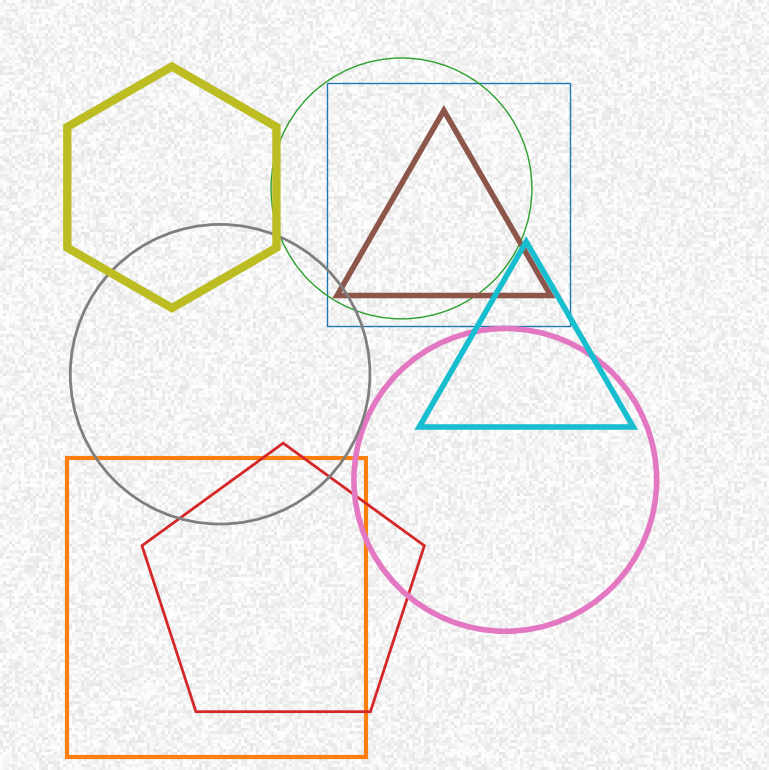[{"shape": "square", "thickness": 0.5, "radius": 0.79, "center": [0.583, 0.734]}, {"shape": "square", "thickness": 1.5, "radius": 0.97, "center": [0.282, 0.211]}, {"shape": "circle", "thickness": 0.5, "radius": 0.85, "center": [0.521, 0.755]}, {"shape": "pentagon", "thickness": 1, "radius": 0.96, "center": [0.368, 0.232]}, {"shape": "triangle", "thickness": 2, "radius": 0.8, "center": [0.576, 0.696]}, {"shape": "circle", "thickness": 2, "radius": 0.98, "center": [0.656, 0.377]}, {"shape": "circle", "thickness": 1, "radius": 0.97, "center": [0.286, 0.514]}, {"shape": "hexagon", "thickness": 3, "radius": 0.78, "center": [0.223, 0.757]}, {"shape": "triangle", "thickness": 2, "radius": 0.8, "center": [0.683, 0.526]}]